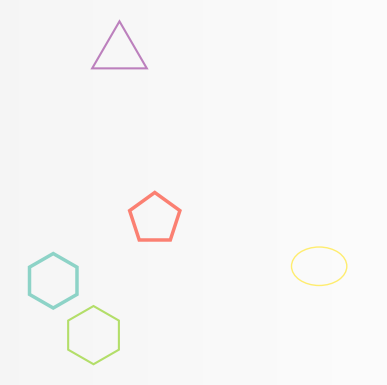[{"shape": "hexagon", "thickness": 2.5, "radius": 0.35, "center": [0.137, 0.271]}, {"shape": "pentagon", "thickness": 2.5, "radius": 0.34, "center": [0.399, 0.432]}, {"shape": "hexagon", "thickness": 1.5, "radius": 0.38, "center": [0.241, 0.13]}, {"shape": "triangle", "thickness": 1.5, "radius": 0.41, "center": [0.308, 0.863]}, {"shape": "oval", "thickness": 1, "radius": 0.36, "center": [0.824, 0.308]}]